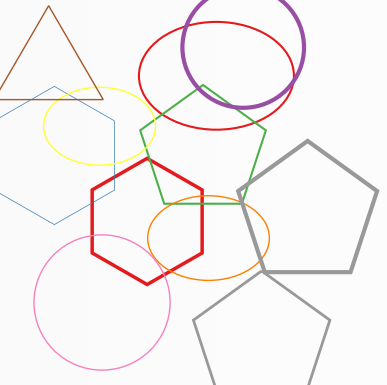[{"shape": "oval", "thickness": 1.5, "radius": 1.0, "center": [0.559, 0.803]}, {"shape": "hexagon", "thickness": 2.5, "radius": 0.82, "center": [0.38, 0.425]}, {"shape": "hexagon", "thickness": 0.5, "radius": 0.9, "center": [0.14, 0.596]}, {"shape": "pentagon", "thickness": 1.5, "radius": 0.85, "center": [0.524, 0.609]}, {"shape": "circle", "thickness": 3, "radius": 0.78, "center": [0.628, 0.877]}, {"shape": "oval", "thickness": 1, "radius": 0.79, "center": [0.538, 0.382]}, {"shape": "oval", "thickness": 1, "radius": 0.72, "center": [0.257, 0.672]}, {"shape": "triangle", "thickness": 1, "radius": 0.81, "center": [0.126, 0.823]}, {"shape": "circle", "thickness": 1, "radius": 0.88, "center": [0.263, 0.214]}, {"shape": "pentagon", "thickness": 3, "radius": 0.94, "center": [0.794, 0.446]}, {"shape": "pentagon", "thickness": 2, "radius": 0.93, "center": [0.675, 0.111]}]